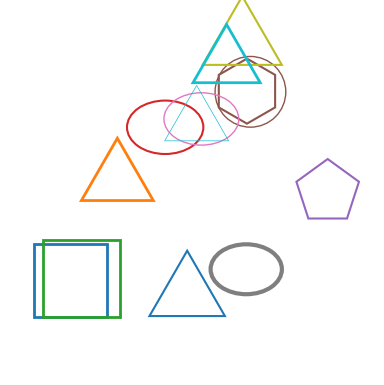[{"shape": "triangle", "thickness": 1.5, "radius": 0.57, "center": [0.486, 0.236]}, {"shape": "square", "thickness": 2, "radius": 0.47, "center": [0.183, 0.272]}, {"shape": "triangle", "thickness": 2, "radius": 0.54, "center": [0.305, 0.533]}, {"shape": "square", "thickness": 2, "radius": 0.5, "center": [0.212, 0.277]}, {"shape": "oval", "thickness": 1.5, "radius": 0.5, "center": [0.429, 0.669]}, {"shape": "pentagon", "thickness": 1.5, "radius": 0.43, "center": [0.851, 0.502]}, {"shape": "circle", "thickness": 1, "radius": 0.46, "center": [0.65, 0.762]}, {"shape": "hexagon", "thickness": 1.5, "radius": 0.42, "center": [0.641, 0.763]}, {"shape": "oval", "thickness": 1, "radius": 0.49, "center": [0.523, 0.691]}, {"shape": "oval", "thickness": 3, "radius": 0.46, "center": [0.64, 0.301]}, {"shape": "triangle", "thickness": 1.5, "radius": 0.59, "center": [0.629, 0.891]}, {"shape": "triangle", "thickness": 2, "radius": 0.5, "center": [0.589, 0.836]}, {"shape": "triangle", "thickness": 0.5, "radius": 0.48, "center": [0.511, 0.682]}]